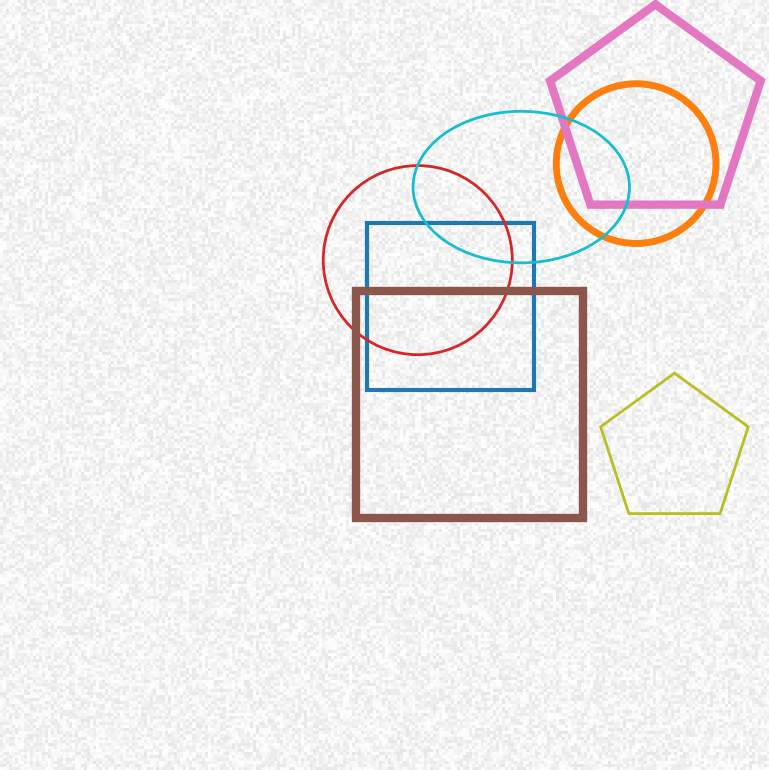[{"shape": "square", "thickness": 1.5, "radius": 0.54, "center": [0.585, 0.602]}, {"shape": "circle", "thickness": 2.5, "radius": 0.52, "center": [0.826, 0.788]}, {"shape": "circle", "thickness": 1, "radius": 0.61, "center": [0.543, 0.662]}, {"shape": "square", "thickness": 3, "radius": 0.74, "center": [0.61, 0.475]}, {"shape": "pentagon", "thickness": 3, "radius": 0.72, "center": [0.851, 0.851]}, {"shape": "pentagon", "thickness": 1, "radius": 0.5, "center": [0.876, 0.415]}, {"shape": "oval", "thickness": 1, "radius": 0.7, "center": [0.677, 0.757]}]